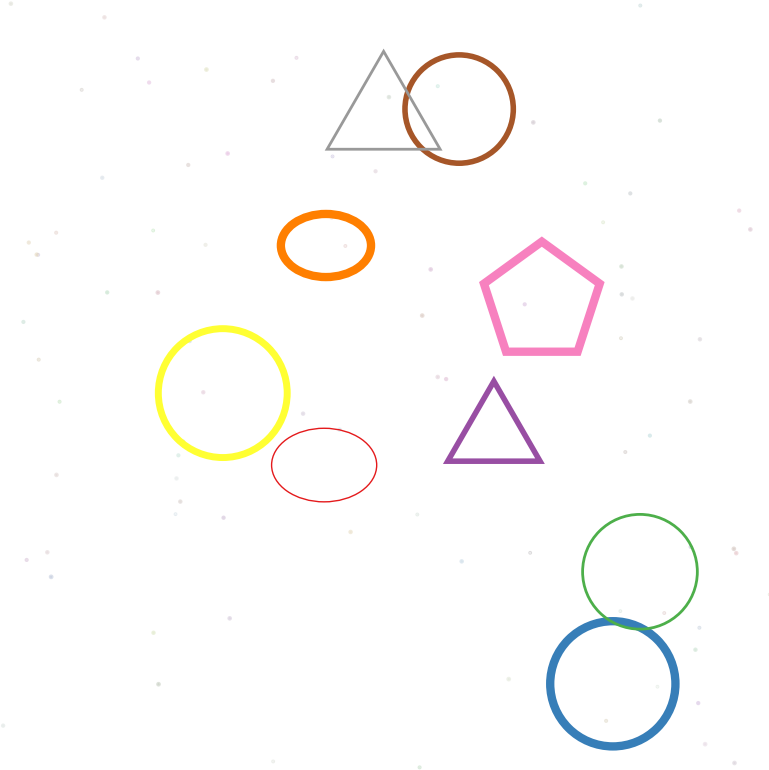[{"shape": "oval", "thickness": 0.5, "radius": 0.34, "center": [0.421, 0.396]}, {"shape": "circle", "thickness": 3, "radius": 0.41, "center": [0.796, 0.112]}, {"shape": "circle", "thickness": 1, "radius": 0.37, "center": [0.831, 0.257]}, {"shape": "triangle", "thickness": 2, "radius": 0.35, "center": [0.641, 0.436]}, {"shape": "oval", "thickness": 3, "radius": 0.29, "center": [0.423, 0.681]}, {"shape": "circle", "thickness": 2.5, "radius": 0.42, "center": [0.289, 0.489]}, {"shape": "circle", "thickness": 2, "radius": 0.35, "center": [0.596, 0.858]}, {"shape": "pentagon", "thickness": 3, "radius": 0.4, "center": [0.704, 0.607]}, {"shape": "triangle", "thickness": 1, "radius": 0.42, "center": [0.498, 0.849]}]